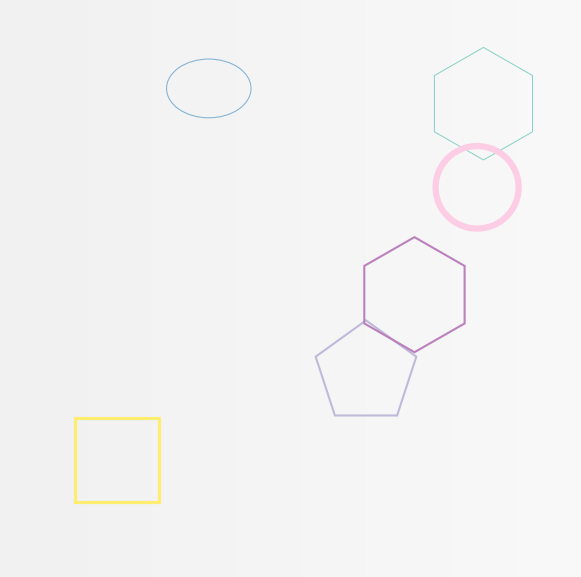[{"shape": "hexagon", "thickness": 0.5, "radius": 0.49, "center": [0.832, 0.82]}, {"shape": "pentagon", "thickness": 1, "radius": 0.46, "center": [0.63, 0.353]}, {"shape": "oval", "thickness": 0.5, "radius": 0.36, "center": [0.359, 0.846]}, {"shape": "circle", "thickness": 3, "radius": 0.36, "center": [0.821, 0.675]}, {"shape": "hexagon", "thickness": 1, "radius": 0.5, "center": [0.713, 0.489]}, {"shape": "square", "thickness": 1.5, "radius": 0.36, "center": [0.202, 0.203]}]